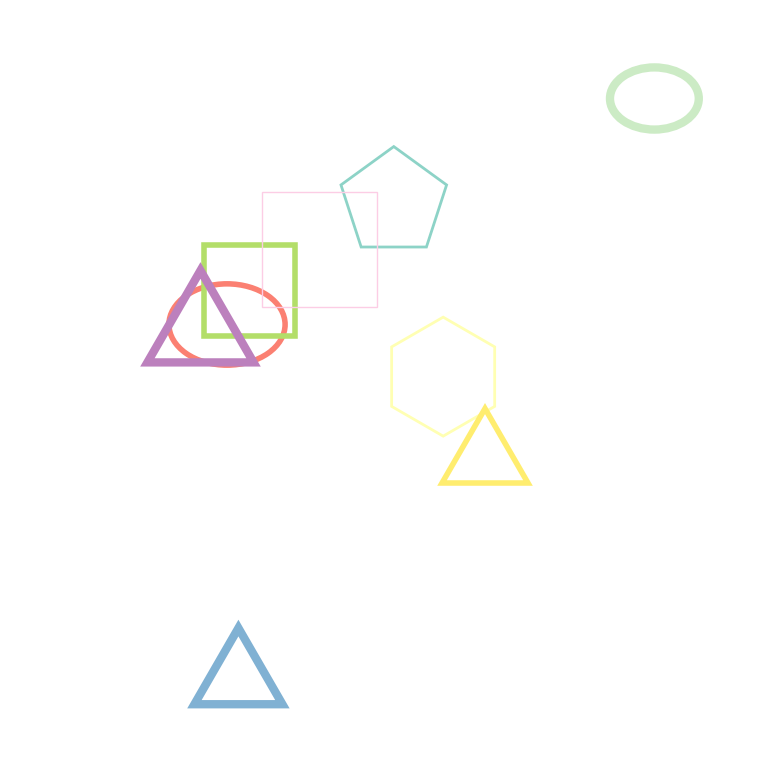[{"shape": "pentagon", "thickness": 1, "radius": 0.36, "center": [0.511, 0.738]}, {"shape": "hexagon", "thickness": 1, "radius": 0.39, "center": [0.576, 0.511]}, {"shape": "oval", "thickness": 2, "radius": 0.38, "center": [0.295, 0.579]}, {"shape": "triangle", "thickness": 3, "radius": 0.33, "center": [0.31, 0.118]}, {"shape": "square", "thickness": 2, "radius": 0.3, "center": [0.324, 0.623]}, {"shape": "square", "thickness": 0.5, "radius": 0.37, "center": [0.415, 0.676]}, {"shape": "triangle", "thickness": 3, "radius": 0.4, "center": [0.26, 0.569]}, {"shape": "oval", "thickness": 3, "radius": 0.29, "center": [0.85, 0.872]}, {"shape": "triangle", "thickness": 2, "radius": 0.32, "center": [0.63, 0.405]}]